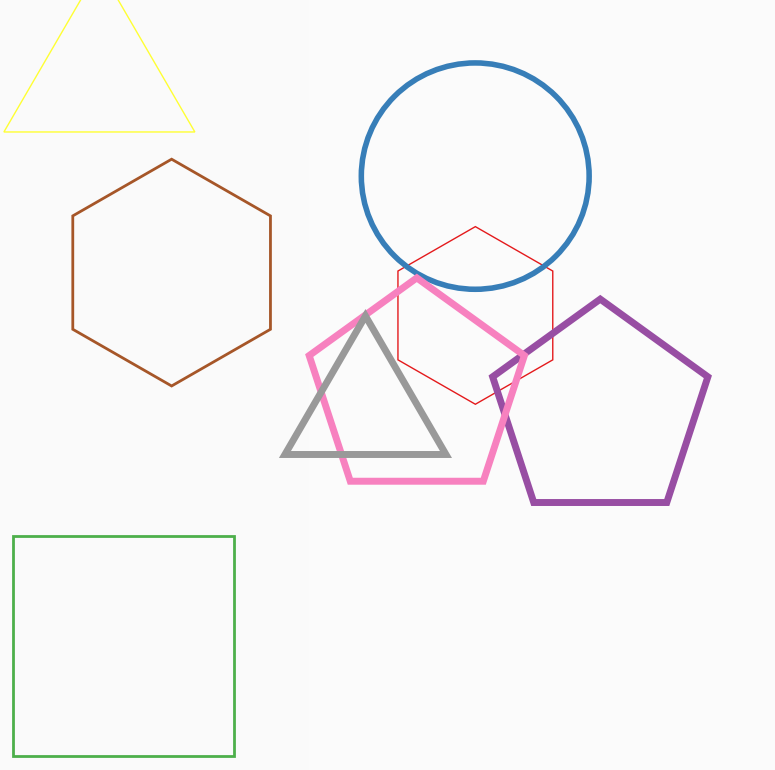[{"shape": "hexagon", "thickness": 0.5, "radius": 0.58, "center": [0.613, 0.59]}, {"shape": "circle", "thickness": 2, "radius": 0.73, "center": [0.613, 0.771]}, {"shape": "square", "thickness": 1, "radius": 0.71, "center": [0.159, 0.161]}, {"shape": "pentagon", "thickness": 2.5, "radius": 0.73, "center": [0.775, 0.466]}, {"shape": "triangle", "thickness": 0.5, "radius": 0.71, "center": [0.128, 0.9]}, {"shape": "hexagon", "thickness": 1, "radius": 0.74, "center": [0.221, 0.646]}, {"shape": "pentagon", "thickness": 2.5, "radius": 0.73, "center": [0.538, 0.493]}, {"shape": "triangle", "thickness": 2.5, "radius": 0.6, "center": [0.472, 0.47]}]